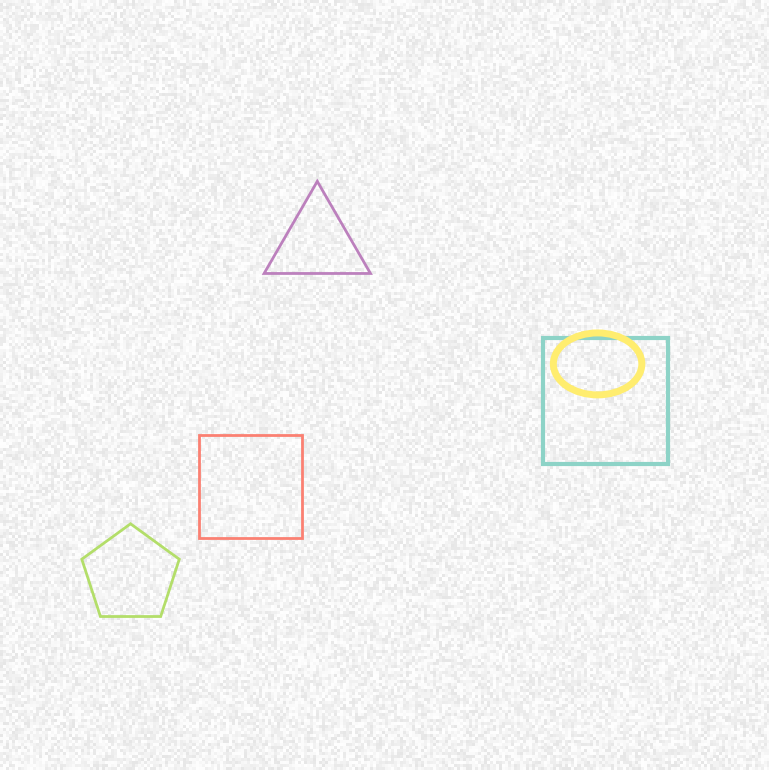[{"shape": "square", "thickness": 1.5, "radius": 0.41, "center": [0.786, 0.479]}, {"shape": "square", "thickness": 1, "radius": 0.33, "center": [0.325, 0.369]}, {"shape": "pentagon", "thickness": 1, "radius": 0.33, "center": [0.17, 0.253]}, {"shape": "triangle", "thickness": 1, "radius": 0.4, "center": [0.412, 0.685]}, {"shape": "oval", "thickness": 2.5, "radius": 0.29, "center": [0.776, 0.527]}]